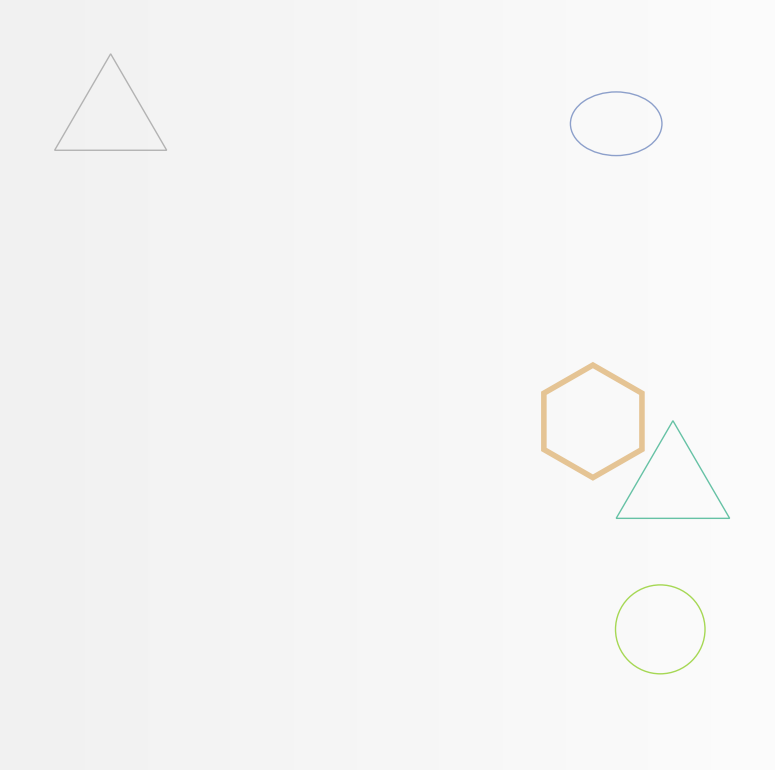[{"shape": "triangle", "thickness": 0.5, "radius": 0.42, "center": [0.868, 0.369]}, {"shape": "oval", "thickness": 0.5, "radius": 0.3, "center": [0.795, 0.839]}, {"shape": "circle", "thickness": 0.5, "radius": 0.29, "center": [0.852, 0.183]}, {"shape": "hexagon", "thickness": 2, "radius": 0.37, "center": [0.765, 0.453]}, {"shape": "triangle", "thickness": 0.5, "radius": 0.42, "center": [0.143, 0.847]}]